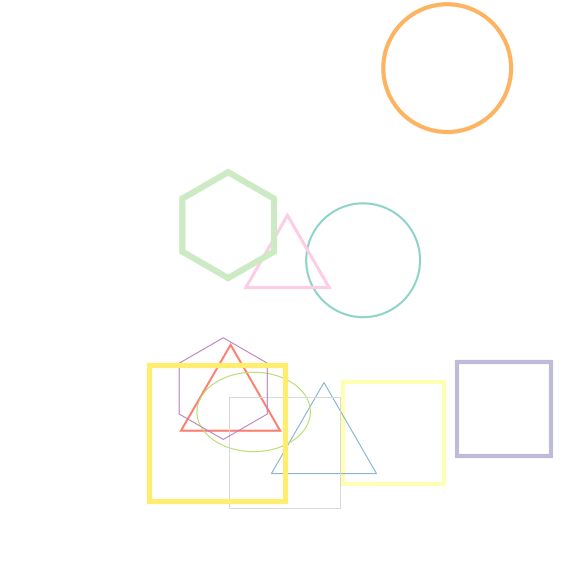[{"shape": "circle", "thickness": 1, "radius": 0.49, "center": [0.629, 0.548]}, {"shape": "square", "thickness": 2, "radius": 0.44, "center": [0.681, 0.249]}, {"shape": "square", "thickness": 2, "radius": 0.41, "center": [0.872, 0.291]}, {"shape": "triangle", "thickness": 1, "radius": 0.5, "center": [0.399, 0.303]}, {"shape": "triangle", "thickness": 0.5, "radius": 0.53, "center": [0.561, 0.232]}, {"shape": "circle", "thickness": 2, "radius": 0.55, "center": [0.774, 0.881]}, {"shape": "oval", "thickness": 0.5, "radius": 0.49, "center": [0.439, 0.286]}, {"shape": "triangle", "thickness": 1.5, "radius": 0.42, "center": [0.498, 0.543]}, {"shape": "square", "thickness": 0.5, "radius": 0.48, "center": [0.493, 0.215]}, {"shape": "hexagon", "thickness": 0.5, "radius": 0.44, "center": [0.387, 0.326]}, {"shape": "hexagon", "thickness": 3, "radius": 0.46, "center": [0.395, 0.609]}, {"shape": "square", "thickness": 2.5, "radius": 0.59, "center": [0.376, 0.25]}]